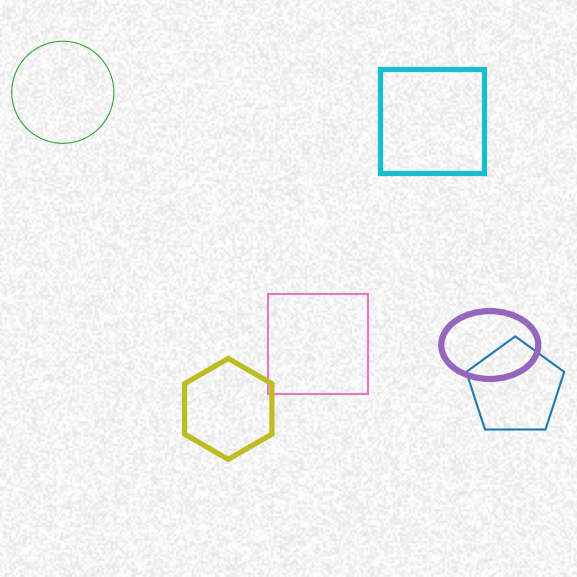[{"shape": "pentagon", "thickness": 1, "radius": 0.45, "center": [0.892, 0.328]}, {"shape": "circle", "thickness": 0.5, "radius": 0.44, "center": [0.109, 0.839]}, {"shape": "oval", "thickness": 3, "radius": 0.42, "center": [0.848, 0.402]}, {"shape": "square", "thickness": 1, "radius": 0.43, "center": [0.551, 0.403]}, {"shape": "hexagon", "thickness": 2.5, "radius": 0.44, "center": [0.395, 0.291]}, {"shape": "square", "thickness": 2.5, "radius": 0.45, "center": [0.748, 0.79]}]